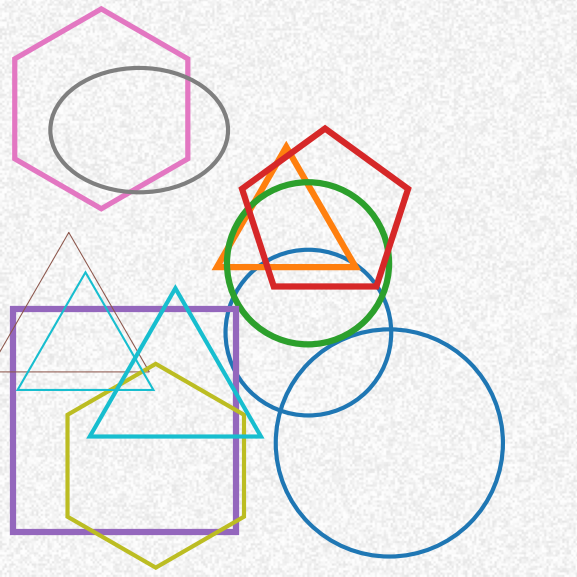[{"shape": "circle", "thickness": 2, "radius": 0.72, "center": [0.534, 0.423]}, {"shape": "circle", "thickness": 2, "radius": 0.98, "center": [0.674, 0.232]}, {"shape": "triangle", "thickness": 3, "radius": 0.69, "center": [0.496, 0.606]}, {"shape": "circle", "thickness": 3, "radius": 0.7, "center": [0.533, 0.543]}, {"shape": "pentagon", "thickness": 3, "radius": 0.76, "center": [0.563, 0.625]}, {"shape": "square", "thickness": 3, "radius": 0.97, "center": [0.216, 0.271]}, {"shape": "triangle", "thickness": 0.5, "radius": 0.81, "center": [0.119, 0.436]}, {"shape": "hexagon", "thickness": 2.5, "radius": 0.87, "center": [0.175, 0.811]}, {"shape": "oval", "thickness": 2, "radius": 0.77, "center": [0.241, 0.774]}, {"shape": "hexagon", "thickness": 2, "radius": 0.88, "center": [0.27, 0.193]}, {"shape": "triangle", "thickness": 2, "radius": 0.86, "center": [0.304, 0.329]}, {"shape": "triangle", "thickness": 1, "radius": 0.68, "center": [0.148, 0.392]}]